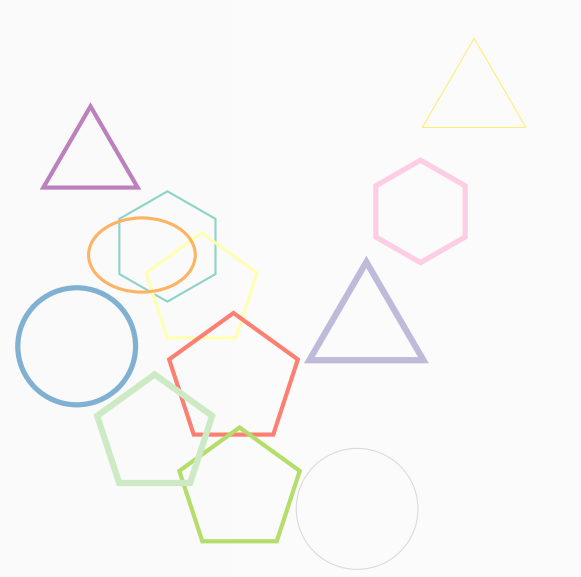[{"shape": "hexagon", "thickness": 1, "radius": 0.48, "center": [0.288, 0.572]}, {"shape": "pentagon", "thickness": 1.5, "radius": 0.5, "center": [0.347, 0.495]}, {"shape": "triangle", "thickness": 3, "radius": 0.57, "center": [0.63, 0.432]}, {"shape": "pentagon", "thickness": 2, "radius": 0.58, "center": [0.402, 0.341]}, {"shape": "circle", "thickness": 2.5, "radius": 0.51, "center": [0.132, 0.399]}, {"shape": "oval", "thickness": 1.5, "radius": 0.46, "center": [0.244, 0.558]}, {"shape": "pentagon", "thickness": 2, "radius": 0.54, "center": [0.412, 0.15]}, {"shape": "hexagon", "thickness": 2.5, "radius": 0.44, "center": [0.723, 0.633]}, {"shape": "circle", "thickness": 0.5, "radius": 0.52, "center": [0.614, 0.118]}, {"shape": "triangle", "thickness": 2, "radius": 0.47, "center": [0.156, 0.721]}, {"shape": "pentagon", "thickness": 3, "radius": 0.52, "center": [0.266, 0.247]}, {"shape": "triangle", "thickness": 0.5, "radius": 0.52, "center": [0.816, 0.83]}]